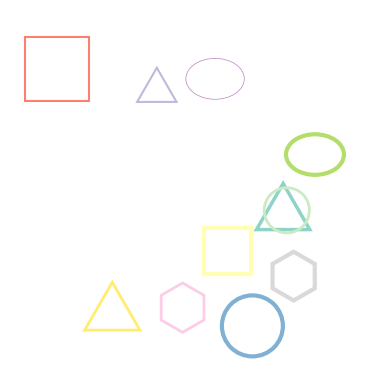[{"shape": "triangle", "thickness": 2.5, "radius": 0.4, "center": [0.735, 0.444]}, {"shape": "square", "thickness": 3, "radius": 0.3, "center": [0.591, 0.348]}, {"shape": "triangle", "thickness": 1.5, "radius": 0.3, "center": [0.407, 0.765]}, {"shape": "square", "thickness": 1.5, "radius": 0.41, "center": [0.149, 0.821]}, {"shape": "circle", "thickness": 3, "radius": 0.4, "center": [0.656, 0.154]}, {"shape": "oval", "thickness": 3, "radius": 0.38, "center": [0.818, 0.599]}, {"shape": "hexagon", "thickness": 2, "radius": 0.32, "center": [0.474, 0.201]}, {"shape": "hexagon", "thickness": 3, "radius": 0.32, "center": [0.763, 0.283]}, {"shape": "oval", "thickness": 0.5, "radius": 0.38, "center": [0.559, 0.795]}, {"shape": "circle", "thickness": 2, "radius": 0.29, "center": [0.745, 0.454]}, {"shape": "triangle", "thickness": 2, "radius": 0.41, "center": [0.292, 0.184]}]